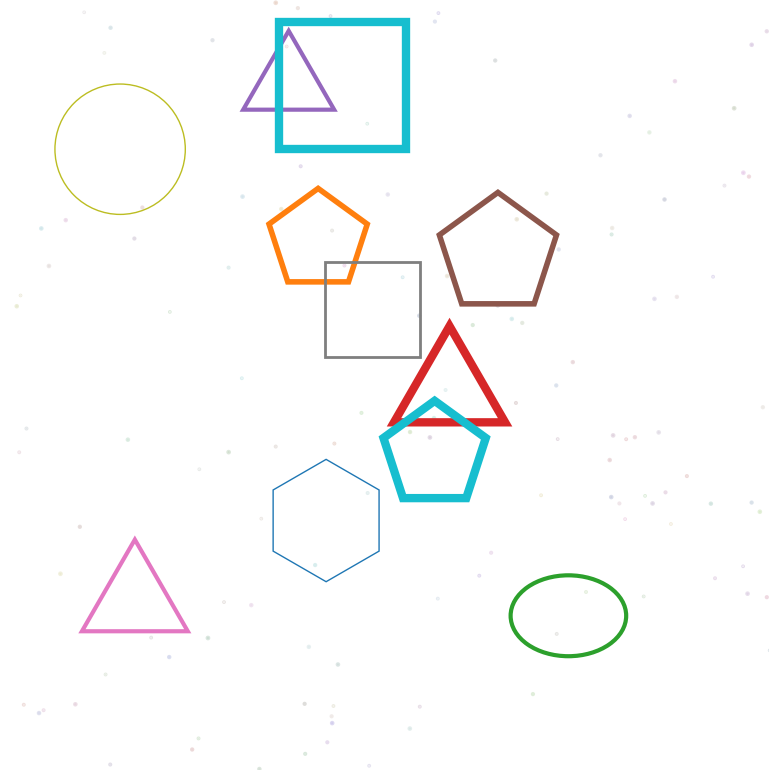[{"shape": "hexagon", "thickness": 0.5, "radius": 0.4, "center": [0.424, 0.324]}, {"shape": "pentagon", "thickness": 2, "radius": 0.34, "center": [0.413, 0.688]}, {"shape": "oval", "thickness": 1.5, "radius": 0.38, "center": [0.738, 0.2]}, {"shape": "triangle", "thickness": 3, "radius": 0.42, "center": [0.584, 0.493]}, {"shape": "triangle", "thickness": 1.5, "radius": 0.34, "center": [0.375, 0.892]}, {"shape": "pentagon", "thickness": 2, "radius": 0.4, "center": [0.647, 0.67]}, {"shape": "triangle", "thickness": 1.5, "radius": 0.4, "center": [0.175, 0.22]}, {"shape": "square", "thickness": 1, "radius": 0.31, "center": [0.484, 0.598]}, {"shape": "circle", "thickness": 0.5, "radius": 0.42, "center": [0.156, 0.806]}, {"shape": "pentagon", "thickness": 3, "radius": 0.35, "center": [0.564, 0.41]}, {"shape": "square", "thickness": 3, "radius": 0.41, "center": [0.444, 0.888]}]